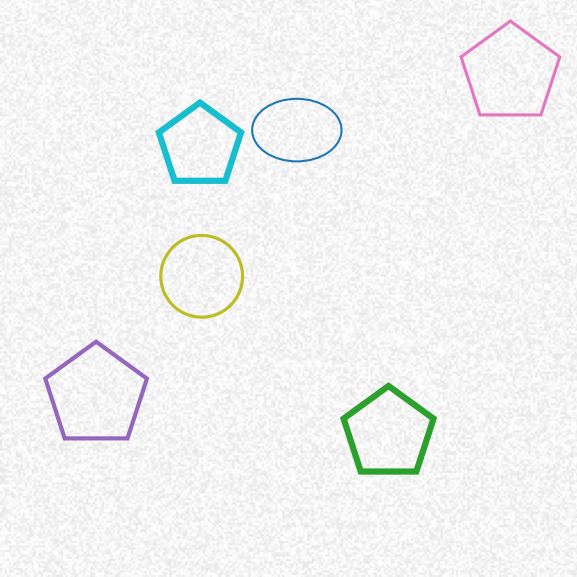[{"shape": "oval", "thickness": 1, "radius": 0.39, "center": [0.514, 0.774]}, {"shape": "pentagon", "thickness": 3, "radius": 0.41, "center": [0.673, 0.249]}, {"shape": "pentagon", "thickness": 2, "radius": 0.46, "center": [0.166, 0.315]}, {"shape": "pentagon", "thickness": 1.5, "radius": 0.45, "center": [0.884, 0.873]}, {"shape": "circle", "thickness": 1.5, "radius": 0.35, "center": [0.349, 0.521]}, {"shape": "pentagon", "thickness": 3, "radius": 0.37, "center": [0.346, 0.747]}]